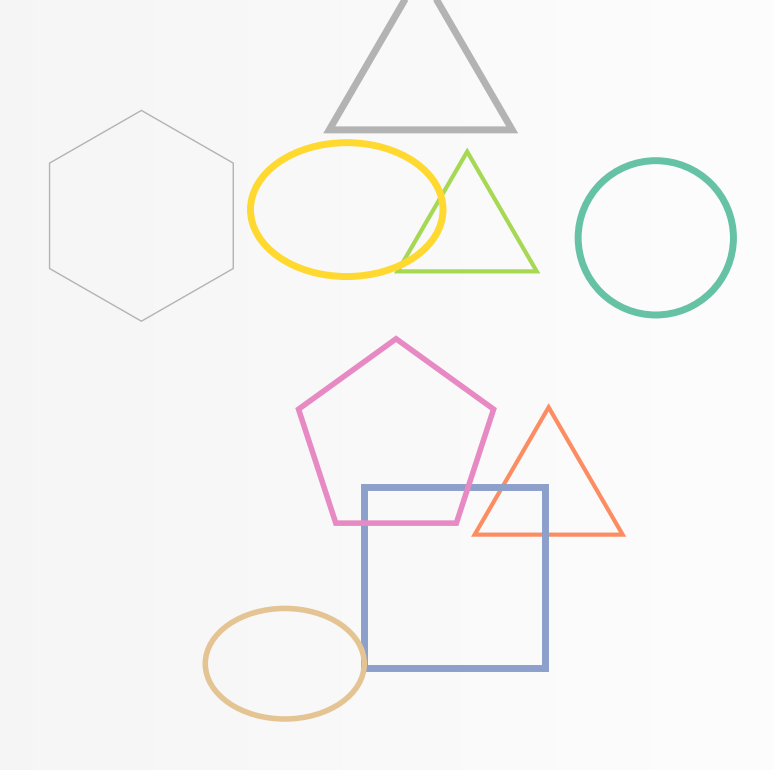[{"shape": "circle", "thickness": 2.5, "radius": 0.5, "center": [0.846, 0.691]}, {"shape": "triangle", "thickness": 1.5, "radius": 0.55, "center": [0.708, 0.361]}, {"shape": "square", "thickness": 2.5, "radius": 0.59, "center": [0.587, 0.25]}, {"shape": "pentagon", "thickness": 2, "radius": 0.66, "center": [0.511, 0.428]}, {"shape": "triangle", "thickness": 1.5, "radius": 0.52, "center": [0.603, 0.699]}, {"shape": "oval", "thickness": 2.5, "radius": 0.62, "center": [0.447, 0.728]}, {"shape": "oval", "thickness": 2, "radius": 0.51, "center": [0.367, 0.138]}, {"shape": "triangle", "thickness": 2.5, "radius": 0.68, "center": [0.543, 0.899]}, {"shape": "hexagon", "thickness": 0.5, "radius": 0.68, "center": [0.182, 0.72]}]